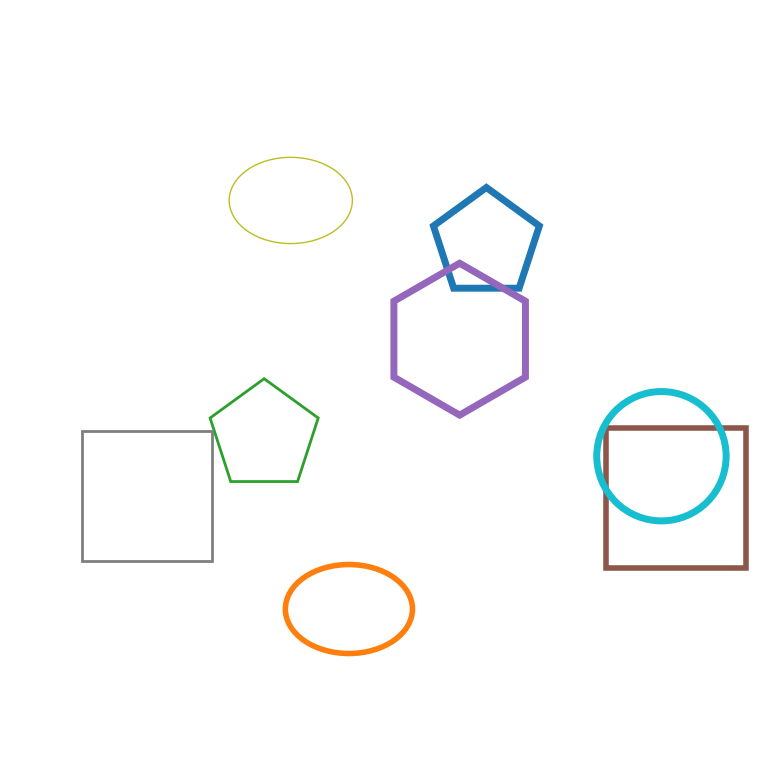[{"shape": "pentagon", "thickness": 2.5, "radius": 0.36, "center": [0.632, 0.684]}, {"shape": "oval", "thickness": 2, "radius": 0.41, "center": [0.453, 0.209]}, {"shape": "pentagon", "thickness": 1, "radius": 0.37, "center": [0.343, 0.434]}, {"shape": "hexagon", "thickness": 2.5, "radius": 0.49, "center": [0.597, 0.559]}, {"shape": "square", "thickness": 2, "radius": 0.46, "center": [0.878, 0.353]}, {"shape": "square", "thickness": 1, "radius": 0.42, "center": [0.191, 0.356]}, {"shape": "oval", "thickness": 0.5, "radius": 0.4, "center": [0.378, 0.74]}, {"shape": "circle", "thickness": 2.5, "radius": 0.42, "center": [0.859, 0.408]}]